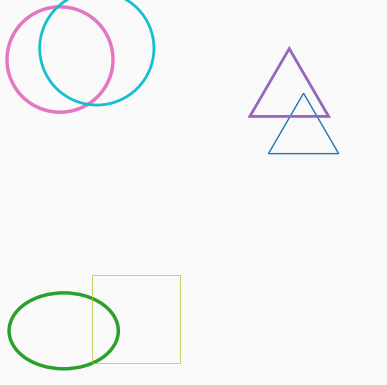[{"shape": "triangle", "thickness": 1, "radius": 0.52, "center": [0.783, 0.653]}, {"shape": "oval", "thickness": 2.5, "radius": 0.7, "center": [0.164, 0.141]}, {"shape": "triangle", "thickness": 2, "radius": 0.59, "center": [0.746, 0.756]}, {"shape": "circle", "thickness": 2.5, "radius": 0.68, "center": [0.155, 0.845]}, {"shape": "square", "thickness": 0.5, "radius": 0.57, "center": [0.351, 0.171]}, {"shape": "circle", "thickness": 2, "radius": 0.74, "center": [0.25, 0.875]}]